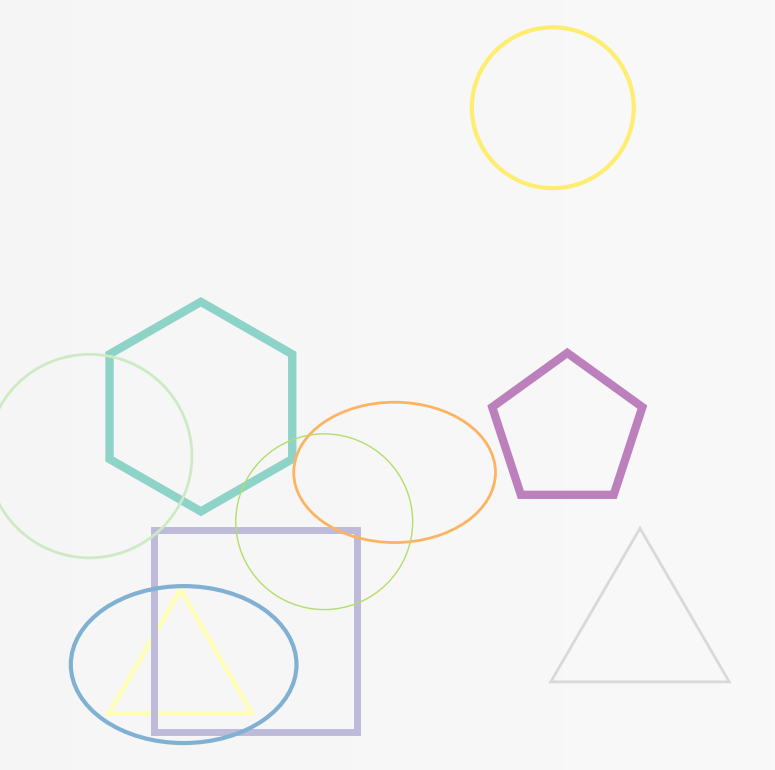[{"shape": "hexagon", "thickness": 3, "radius": 0.68, "center": [0.259, 0.472]}, {"shape": "triangle", "thickness": 1.5, "radius": 0.54, "center": [0.233, 0.126]}, {"shape": "square", "thickness": 2.5, "radius": 0.65, "center": [0.33, 0.18]}, {"shape": "oval", "thickness": 1.5, "radius": 0.73, "center": [0.237, 0.137]}, {"shape": "oval", "thickness": 1, "radius": 0.65, "center": [0.509, 0.387]}, {"shape": "circle", "thickness": 0.5, "radius": 0.57, "center": [0.418, 0.322]}, {"shape": "triangle", "thickness": 1, "radius": 0.66, "center": [0.826, 0.181]}, {"shape": "pentagon", "thickness": 3, "radius": 0.51, "center": [0.732, 0.44]}, {"shape": "circle", "thickness": 1, "radius": 0.66, "center": [0.116, 0.408]}, {"shape": "circle", "thickness": 1.5, "radius": 0.52, "center": [0.713, 0.86]}]